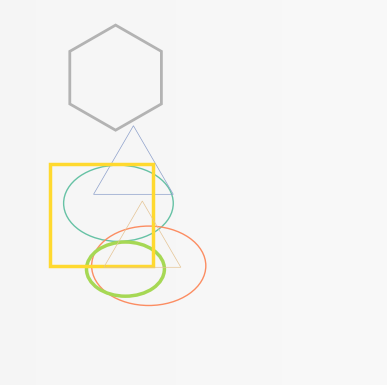[{"shape": "oval", "thickness": 1, "radius": 0.71, "center": [0.306, 0.472]}, {"shape": "oval", "thickness": 1, "radius": 0.74, "center": [0.384, 0.31]}, {"shape": "triangle", "thickness": 0.5, "radius": 0.59, "center": [0.344, 0.555]}, {"shape": "oval", "thickness": 2.5, "radius": 0.5, "center": [0.324, 0.301]}, {"shape": "square", "thickness": 2.5, "radius": 0.66, "center": [0.262, 0.442]}, {"shape": "triangle", "thickness": 0.5, "radius": 0.57, "center": [0.367, 0.363]}, {"shape": "hexagon", "thickness": 2, "radius": 0.68, "center": [0.298, 0.798]}]